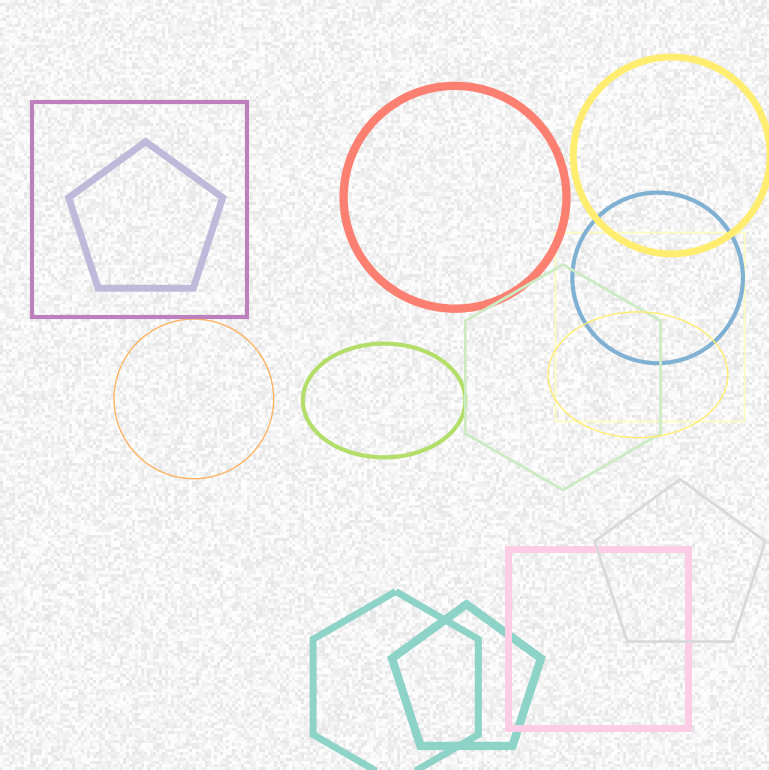[{"shape": "pentagon", "thickness": 3, "radius": 0.51, "center": [0.606, 0.114]}, {"shape": "hexagon", "thickness": 2.5, "radius": 0.62, "center": [0.514, 0.108]}, {"shape": "square", "thickness": 0.5, "radius": 0.61, "center": [0.843, 0.576]}, {"shape": "pentagon", "thickness": 2.5, "radius": 0.53, "center": [0.189, 0.711]}, {"shape": "circle", "thickness": 3, "radius": 0.72, "center": [0.591, 0.744]}, {"shape": "circle", "thickness": 1.5, "radius": 0.55, "center": [0.854, 0.639]}, {"shape": "circle", "thickness": 0.5, "radius": 0.52, "center": [0.252, 0.482]}, {"shape": "oval", "thickness": 1.5, "radius": 0.53, "center": [0.499, 0.48]}, {"shape": "square", "thickness": 2.5, "radius": 0.58, "center": [0.777, 0.171]}, {"shape": "pentagon", "thickness": 1, "radius": 0.58, "center": [0.883, 0.261]}, {"shape": "square", "thickness": 1.5, "radius": 0.7, "center": [0.181, 0.728]}, {"shape": "hexagon", "thickness": 1, "radius": 0.73, "center": [0.731, 0.51]}, {"shape": "oval", "thickness": 0.5, "radius": 0.58, "center": [0.828, 0.513]}, {"shape": "circle", "thickness": 2.5, "radius": 0.64, "center": [0.872, 0.798]}]